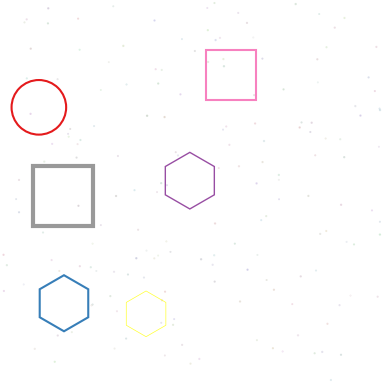[{"shape": "circle", "thickness": 1.5, "radius": 0.35, "center": [0.101, 0.721]}, {"shape": "hexagon", "thickness": 1.5, "radius": 0.36, "center": [0.166, 0.212]}, {"shape": "hexagon", "thickness": 1, "radius": 0.37, "center": [0.493, 0.531]}, {"shape": "hexagon", "thickness": 0.5, "radius": 0.3, "center": [0.379, 0.185]}, {"shape": "square", "thickness": 1.5, "radius": 0.32, "center": [0.599, 0.806]}, {"shape": "square", "thickness": 3, "radius": 0.39, "center": [0.163, 0.49]}]